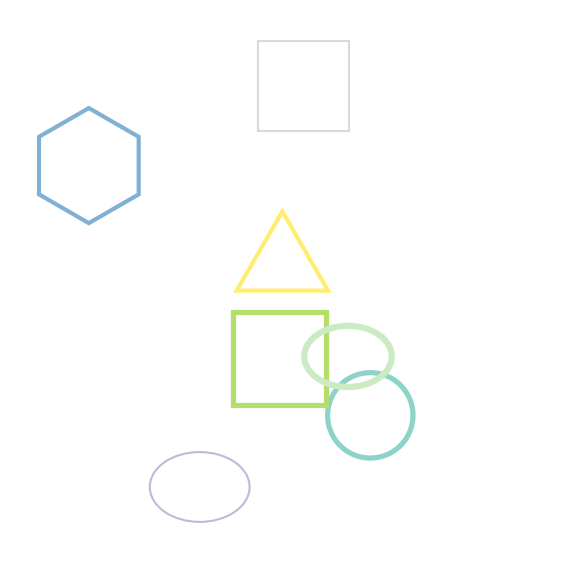[{"shape": "circle", "thickness": 2.5, "radius": 0.37, "center": [0.641, 0.28]}, {"shape": "oval", "thickness": 1, "radius": 0.43, "center": [0.346, 0.156]}, {"shape": "hexagon", "thickness": 2, "radius": 0.5, "center": [0.154, 0.712]}, {"shape": "square", "thickness": 2.5, "radius": 0.4, "center": [0.484, 0.378]}, {"shape": "square", "thickness": 1, "radius": 0.39, "center": [0.525, 0.85]}, {"shape": "oval", "thickness": 3, "radius": 0.38, "center": [0.603, 0.382]}, {"shape": "triangle", "thickness": 2, "radius": 0.46, "center": [0.489, 0.542]}]